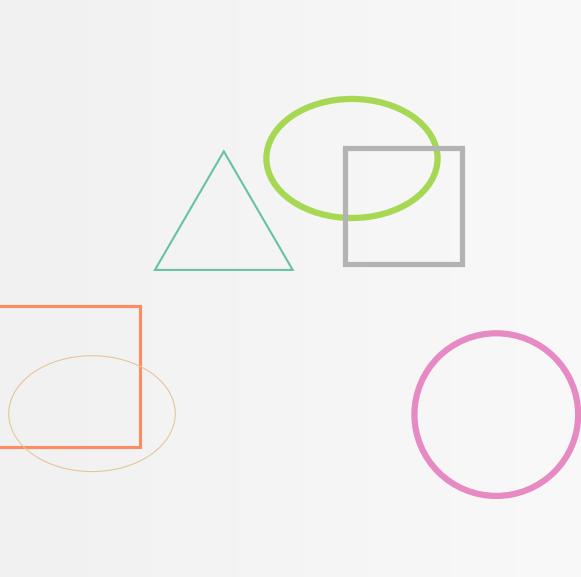[{"shape": "triangle", "thickness": 1, "radius": 0.68, "center": [0.385, 0.6]}, {"shape": "square", "thickness": 1.5, "radius": 0.61, "center": [0.119, 0.348]}, {"shape": "circle", "thickness": 3, "radius": 0.7, "center": [0.854, 0.281]}, {"shape": "oval", "thickness": 3, "radius": 0.74, "center": [0.606, 0.725]}, {"shape": "oval", "thickness": 0.5, "radius": 0.72, "center": [0.158, 0.283]}, {"shape": "square", "thickness": 2.5, "radius": 0.5, "center": [0.695, 0.642]}]